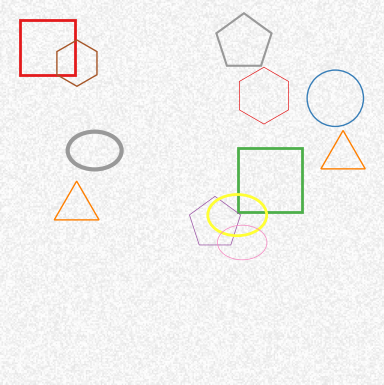[{"shape": "hexagon", "thickness": 0.5, "radius": 0.37, "center": [0.686, 0.752]}, {"shape": "square", "thickness": 2, "radius": 0.35, "center": [0.124, 0.877]}, {"shape": "circle", "thickness": 1, "radius": 0.37, "center": [0.871, 0.745]}, {"shape": "square", "thickness": 2, "radius": 0.42, "center": [0.701, 0.533]}, {"shape": "pentagon", "thickness": 0.5, "radius": 0.35, "center": [0.558, 0.42]}, {"shape": "triangle", "thickness": 1, "radius": 0.34, "center": [0.199, 0.462]}, {"shape": "triangle", "thickness": 1, "radius": 0.33, "center": [0.891, 0.595]}, {"shape": "oval", "thickness": 2, "radius": 0.38, "center": [0.616, 0.441]}, {"shape": "hexagon", "thickness": 1, "radius": 0.3, "center": [0.2, 0.836]}, {"shape": "oval", "thickness": 0.5, "radius": 0.32, "center": [0.629, 0.37]}, {"shape": "pentagon", "thickness": 1.5, "radius": 0.38, "center": [0.634, 0.89]}, {"shape": "oval", "thickness": 3, "radius": 0.35, "center": [0.246, 0.609]}]